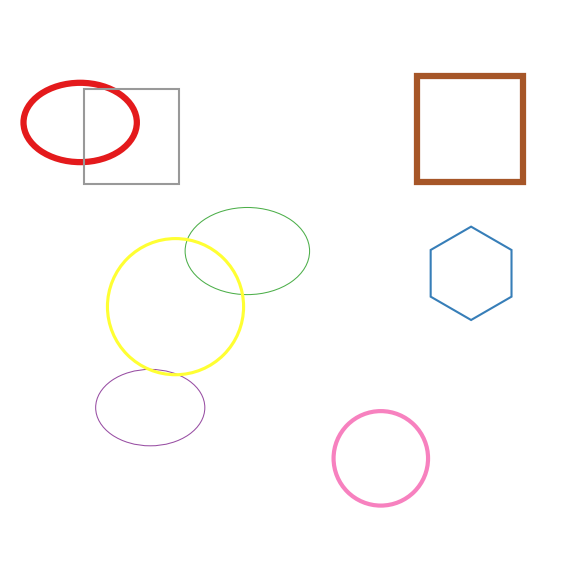[{"shape": "oval", "thickness": 3, "radius": 0.49, "center": [0.139, 0.787]}, {"shape": "hexagon", "thickness": 1, "radius": 0.4, "center": [0.816, 0.526]}, {"shape": "oval", "thickness": 0.5, "radius": 0.54, "center": [0.428, 0.564]}, {"shape": "oval", "thickness": 0.5, "radius": 0.47, "center": [0.26, 0.293]}, {"shape": "circle", "thickness": 1.5, "radius": 0.59, "center": [0.304, 0.468]}, {"shape": "square", "thickness": 3, "radius": 0.46, "center": [0.814, 0.775]}, {"shape": "circle", "thickness": 2, "radius": 0.41, "center": [0.659, 0.205]}, {"shape": "square", "thickness": 1, "radius": 0.41, "center": [0.228, 0.763]}]